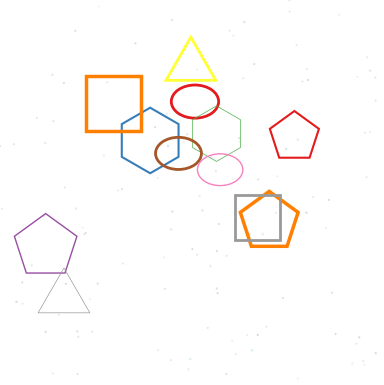[{"shape": "pentagon", "thickness": 1.5, "radius": 0.34, "center": [0.765, 0.645]}, {"shape": "oval", "thickness": 2, "radius": 0.31, "center": [0.506, 0.736]}, {"shape": "hexagon", "thickness": 1.5, "radius": 0.43, "center": [0.39, 0.635]}, {"shape": "hexagon", "thickness": 0.5, "radius": 0.36, "center": [0.562, 0.653]}, {"shape": "pentagon", "thickness": 1, "radius": 0.43, "center": [0.119, 0.36]}, {"shape": "pentagon", "thickness": 2.5, "radius": 0.39, "center": [0.699, 0.424]}, {"shape": "square", "thickness": 2.5, "radius": 0.36, "center": [0.295, 0.731]}, {"shape": "triangle", "thickness": 2, "radius": 0.37, "center": [0.496, 0.829]}, {"shape": "oval", "thickness": 2, "radius": 0.3, "center": [0.464, 0.602]}, {"shape": "oval", "thickness": 1, "radius": 0.29, "center": [0.572, 0.559]}, {"shape": "square", "thickness": 2, "radius": 0.29, "center": [0.669, 0.435]}, {"shape": "triangle", "thickness": 0.5, "radius": 0.39, "center": [0.166, 0.226]}]